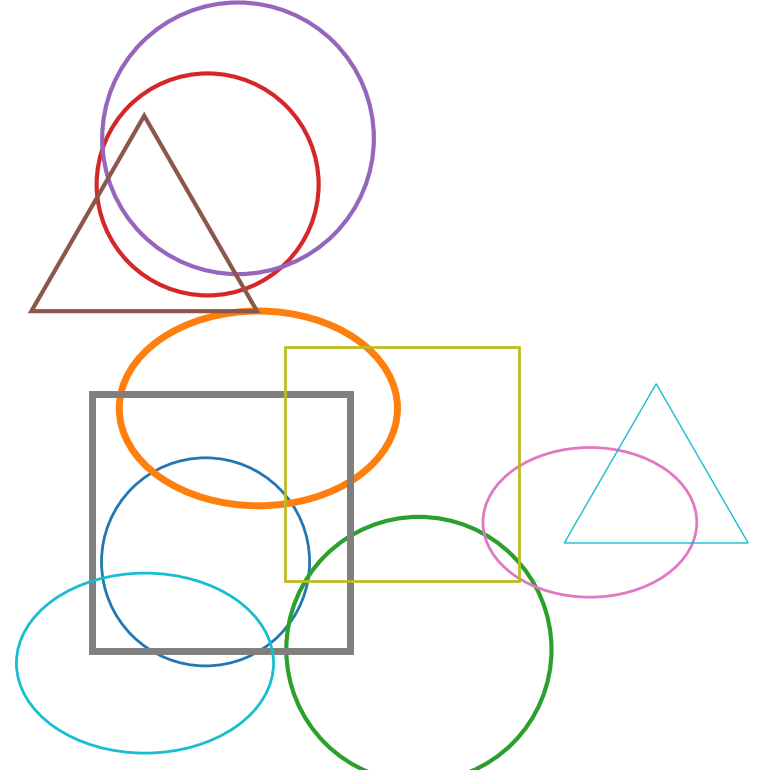[{"shape": "circle", "thickness": 1, "radius": 0.68, "center": [0.267, 0.27]}, {"shape": "oval", "thickness": 2.5, "radius": 0.9, "center": [0.336, 0.47]}, {"shape": "circle", "thickness": 1.5, "radius": 0.86, "center": [0.544, 0.157]}, {"shape": "circle", "thickness": 1.5, "radius": 0.72, "center": [0.27, 0.76]}, {"shape": "circle", "thickness": 1.5, "radius": 0.88, "center": [0.309, 0.82]}, {"shape": "triangle", "thickness": 1.5, "radius": 0.85, "center": [0.187, 0.68]}, {"shape": "oval", "thickness": 1, "radius": 0.69, "center": [0.766, 0.322]}, {"shape": "square", "thickness": 2.5, "radius": 0.84, "center": [0.287, 0.321]}, {"shape": "square", "thickness": 1, "radius": 0.76, "center": [0.522, 0.398]}, {"shape": "oval", "thickness": 1, "radius": 0.83, "center": [0.188, 0.139]}, {"shape": "triangle", "thickness": 0.5, "radius": 0.69, "center": [0.852, 0.364]}]